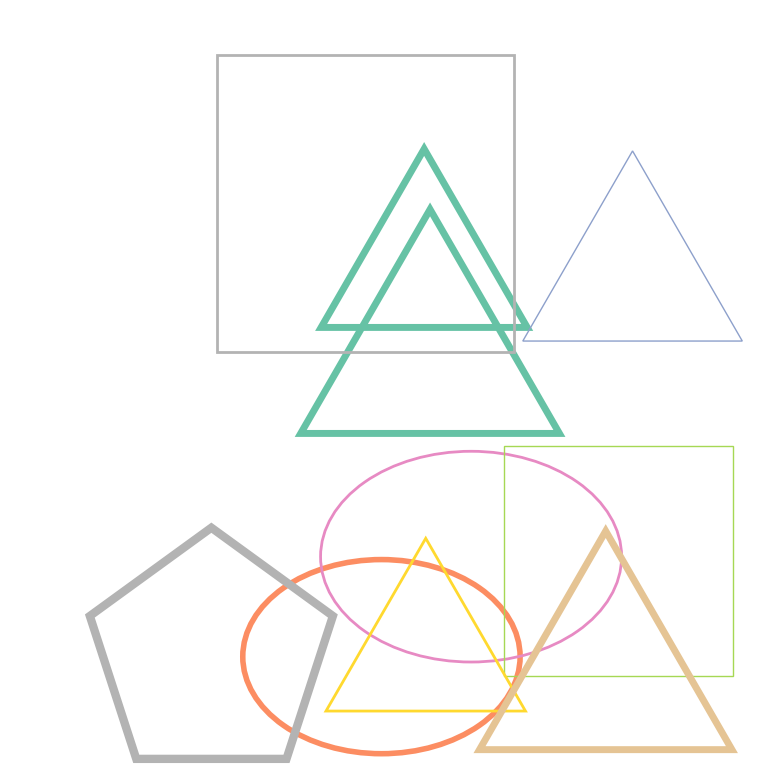[{"shape": "triangle", "thickness": 2.5, "radius": 0.97, "center": [0.559, 0.534]}, {"shape": "triangle", "thickness": 2.5, "radius": 0.77, "center": [0.551, 0.652]}, {"shape": "oval", "thickness": 2, "radius": 0.9, "center": [0.495, 0.147]}, {"shape": "triangle", "thickness": 0.5, "radius": 0.82, "center": [0.821, 0.639]}, {"shape": "oval", "thickness": 1, "radius": 0.98, "center": [0.612, 0.277]}, {"shape": "square", "thickness": 0.5, "radius": 0.75, "center": [0.803, 0.272]}, {"shape": "triangle", "thickness": 1, "radius": 0.75, "center": [0.553, 0.151]}, {"shape": "triangle", "thickness": 2.5, "radius": 0.95, "center": [0.787, 0.121]}, {"shape": "pentagon", "thickness": 3, "radius": 0.83, "center": [0.275, 0.149]}, {"shape": "square", "thickness": 1, "radius": 0.96, "center": [0.474, 0.736]}]